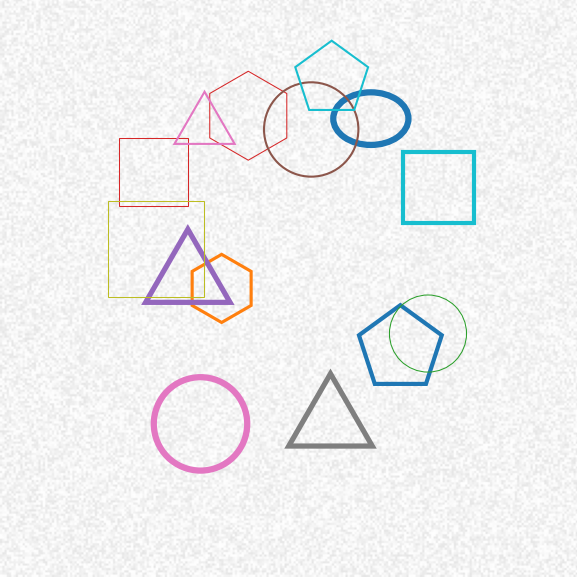[{"shape": "oval", "thickness": 3, "radius": 0.33, "center": [0.642, 0.794]}, {"shape": "pentagon", "thickness": 2, "radius": 0.38, "center": [0.693, 0.395]}, {"shape": "hexagon", "thickness": 1.5, "radius": 0.29, "center": [0.384, 0.5]}, {"shape": "circle", "thickness": 0.5, "radius": 0.33, "center": [0.741, 0.422]}, {"shape": "hexagon", "thickness": 0.5, "radius": 0.39, "center": [0.43, 0.799]}, {"shape": "square", "thickness": 0.5, "radius": 0.29, "center": [0.266, 0.701]}, {"shape": "triangle", "thickness": 2.5, "radius": 0.42, "center": [0.325, 0.518]}, {"shape": "circle", "thickness": 1, "radius": 0.41, "center": [0.539, 0.775]}, {"shape": "circle", "thickness": 3, "radius": 0.4, "center": [0.347, 0.265]}, {"shape": "triangle", "thickness": 1, "radius": 0.3, "center": [0.354, 0.78]}, {"shape": "triangle", "thickness": 2.5, "radius": 0.42, "center": [0.572, 0.269]}, {"shape": "square", "thickness": 0.5, "radius": 0.41, "center": [0.27, 0.568]}, {"shape": "pentagon", "thickness": 1, "radius": 0.33, "center": [0.574, 0.862]}, {"shape": "square", "thickness": 2, "radius": 0.31, "center": [0.759, 0.674]}]